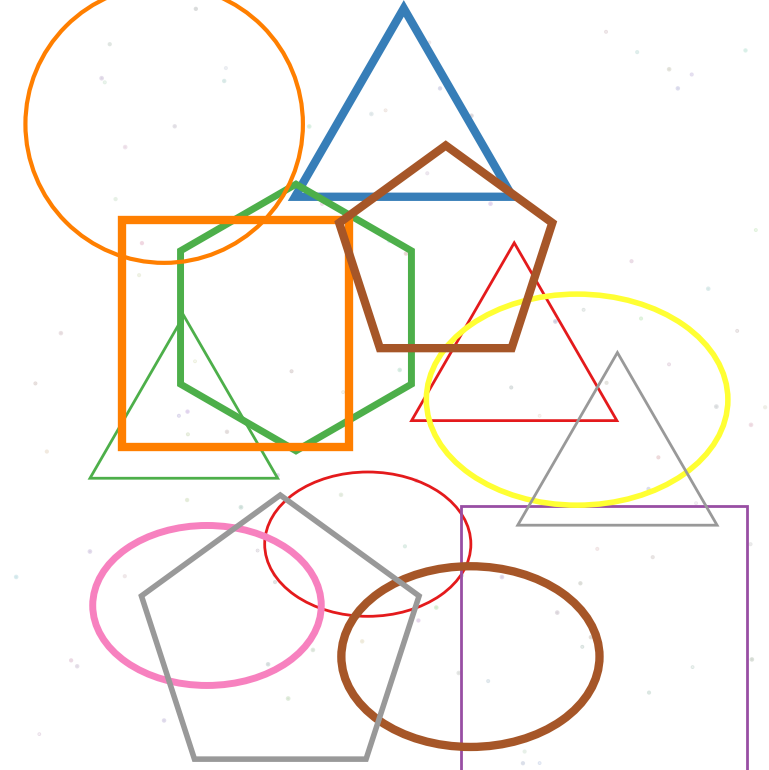[{"shape": "triangle", "thickness": 1, "radius": 0.77, "center": [0.668, 0.531]}, {"shape": "oval", "thickness": 1, "radius": 0.67, "center": [0.478, 0.293]}, {"shape": "triangle", "thickness": 3, "radius": 0.82, "center": [0.524, 0.826]}, {"shape": "hexagon", "thickness": 2.5, "radius": 0.87, "center": [0.384, 0.588]}, {"shape": "triangle", "thickness": 1, "radius": 0.7, "center": [0.239, 0.449]}, {"shape": "square", "thickness": 1, "radius": 0.93, "center": [0.785, 0.157]}, {"shape": "square", "thickness": 3, "radius": 0.74, "center": [0.305, 0.567]}, {"shape": "circle", "thickness": 1.5, "radius": 0.9, "center": [0.213, 0.839]}, {"shape": "oval", "thickness": 2, "radius": 0.98, "center": [0.75, 0.481]}, {"shape": "oval", "thickness": 3, "radius": 0.84, "center": [0.611, 0.147]}, {"shape": "pentagon", "thickness": 3, "radius": 0.73, "center": [0.579, 0.666]}, {"shape": "oval", "thickness": 2.5, "radius": 0.74, "center": [0.269, 0.214]}, {"shape": "pentagon", "thickness": 2, "radius": 0.95, "center": [0.364, 0.167]}, {"shape": "triangle", "thickness": 1, "radius": 0.75, "center": [0.802, 0.393]}]